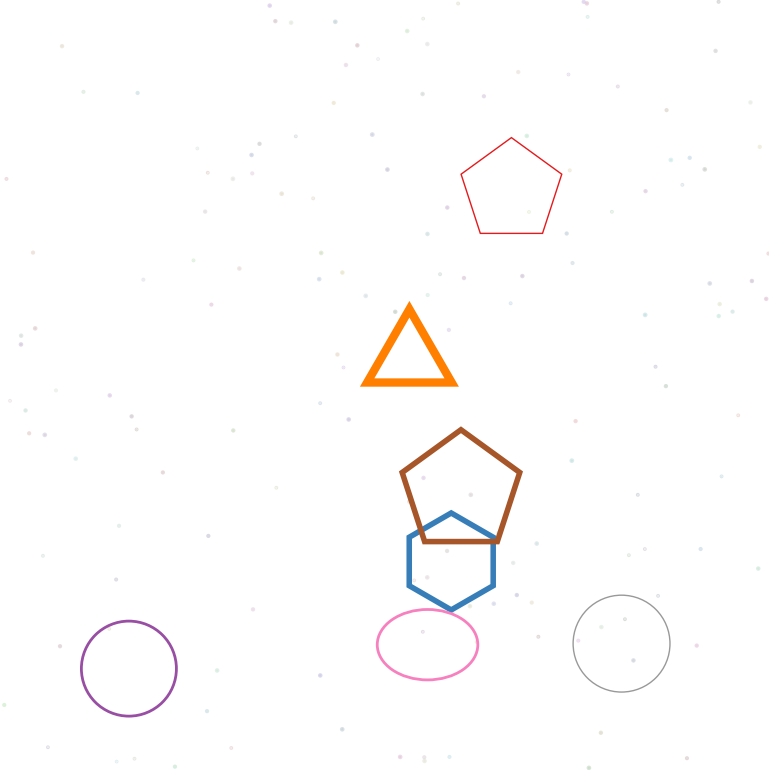[{"shape": "pentagon", "thickness": 0.5, "radius": 0.34, "center": [0.664, 0.753]}, {"shape": "hexagon", "thickness": 2, "radius": 0.31, "center": [0.586, 0.271]}, {"shape": "circle", "thickness": 1, "radius": 0.31, "center": [0.167, 0.132]}, {"shape": "triangle", "thickness": 3, "radius": 0.32, "center": [0.532, 0.535]}, {"shape": "pentagon", "thickness": 2, "radius": 0.4, "center": [0.599, 0.362]}, {"shape": "oval", "thickness": 1, "radius": 0.33, "center": [0.555, 0.163]}, {"shape": "circle", "thickness": 0.5, "radius": 0.31, "center": [0.807, 0.164]}]